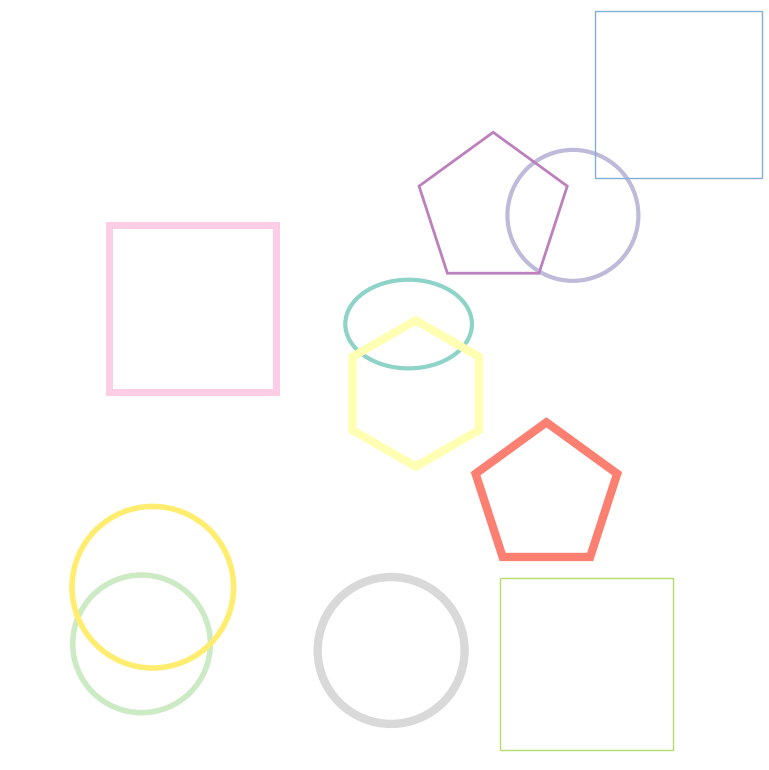[{"shape": "oval", "thickness": 1.5, "radius": 0.41, "center": [0.531, 0.579]}, {"shape": "hexagon", "thickness": 3, "radius": 0.47, "center": [0.54, 0.489]}, {"shape": "circle", "thickness": 1.5, "radius": 0.43, "center": [0.744, 0.72]}, {"shape": "pentagon", "thickness": 3, "radius": 0.48, "center": [0.71, 0.355]}, {"shape": "square", "thickness": 0.5, "radius": 0.54, "center": [0.881, 0.877]}, {"shape": "square", "thickness": 0.5, "radius": 0.56, "center": [0.761, 0.138]}, {"shape": "square", "thickness": 2.5, "radius": 0.54, "center": [0.25, 0.6]}, {"shape": "circle", "thickness": 3, "radius": 0.48, "center": [0.508, 0.155]}, {"shape": "pentagon", "thickness": 1, "radius": 0.51, "center": [0.64, 0.727]}, {"shape": "circle", "thickness": 2, "radius": 0.45, "center": [0.184, 0.164]}, {"shape": "circle", "thickness": 2, "radius": 0.52, "center": [0.198, 0.237]}]